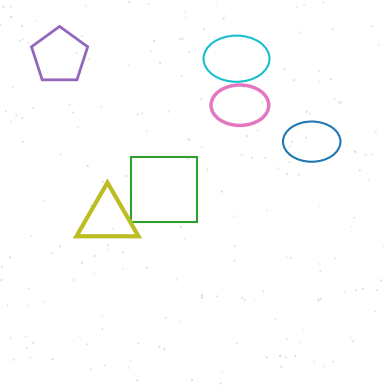[{"shape": "oval", "thickness": 1.5, "radius": 0.37, "center": [0.81, 0.632]}, {"shape": "square", "thickness": 1.5, "radius": 0.42, "center": [0.426, 0.507]}, {"shape": "pentagon", "thickness": 2, "radius": 0.38, "center": [0.155, 0.855]}, {"shape": "oval", "thickness": 2.5, "radius": 0.38, "center": [0.623, 0.727]}, {"shape": "triangle", "thickness": 3, "radius": 0.47, "center": [0.279, 0.433]}, {"shape": "oval", "thickness": 1.5, "radius": 0.43, "center": [0.614, 0.848]}]